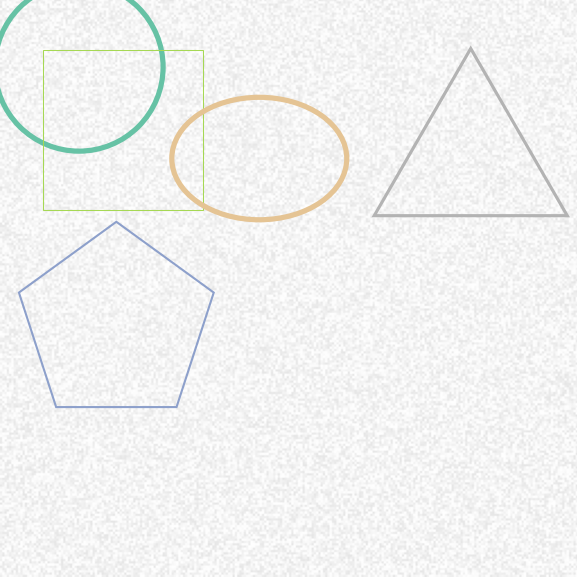[{"shape": "circle", "thickness": 2.5, "radius": 0.73, "center": [0.137, 0.883]}, {"shape": "pentagon", "thickness": 1, "radius": 0.89, "center": [0.201, 0.438]}, {"shape": "square", "thickness": 0.5, "radius": 0.69, "center": [0.214, 0.774]}, {"shape": "oval", "thickness": 2.5, "radius": 0.76, "center": [0.449, 0.725]}, {"shape": "triangle", "thickness": 1.5, "radius": 0.96, "center": [0.815, 0.722]}]